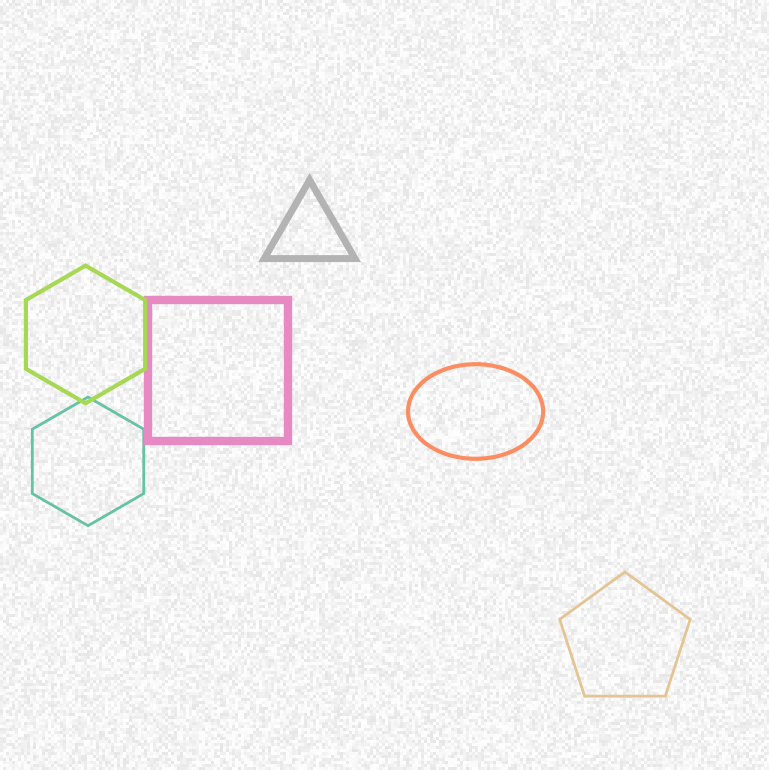[{"shape": "hexagon", "thickness": 1, "radius": 0.42, "center": [0.114, 0.401]}, {"shape": "oval", "thickness": 1.5, "radius": 0.44, "center": [0.618, 0.466]}, {"shape": "square", "thickness": 3, "radius": 0.45, "center": [0.284, 0.519]}, {"shape": "hexagon", "thickness": 1.5, "radius": 0.45, "center": [0.111, 0.566]}, {"shape": "pentagon", "thickness": 1, "radius": 0.45, "center": [0.812, 0.168]}, {"shape": "triangle", "thickness": 2.5, "radius": 0.34, "center": [0.402, 0.698]}]